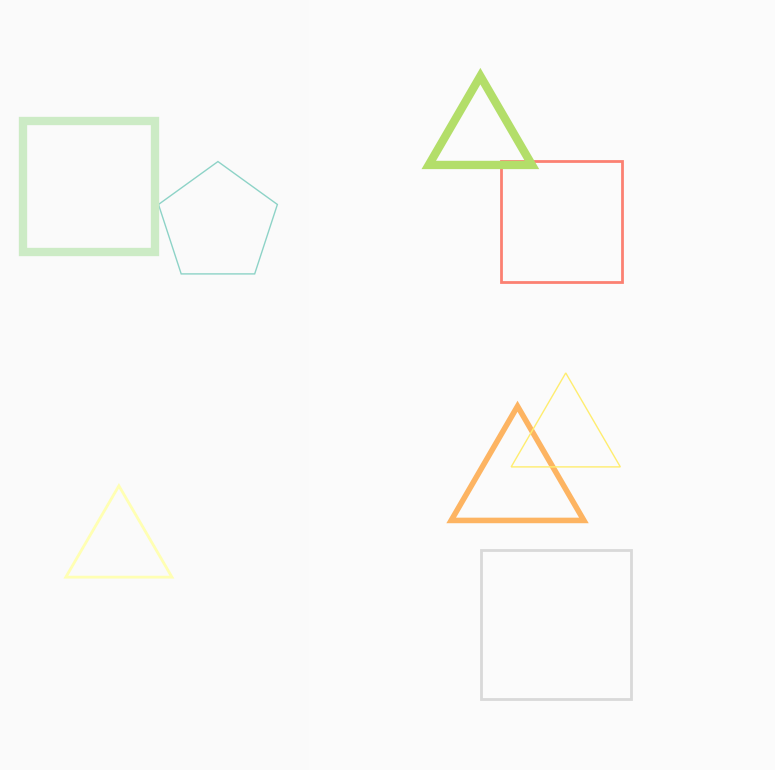[{"shape": "pentagon", "thickness": 0.5, "radius": 0.4, "center": [0.281, 0.71]}, {"shape": "triangle", "thickness": 1, "radius": 0.4, "center": [0.153, 0.29]}, {"shape": "square", "thickness": 1, "radius": 0.39, "center": [0.724, 0.712]}, {"shape": "triangle", "thickness": 2, "radius": 0.49, "center": [0.668, 0.374]}, {"shape": "triangle", "thickness": 3, "radius": 0.38, "center": [0.62, 0.824]}, {"shape": "square", "thickness": 1, "radius": 0.48, "center": [0.717, 0.189]}, {"shape": "square", "thickness": 3, "radius": 0.43, "center": [0.114, 0.757]}, {"shape": "triangle", "thickness": 0.5, "radius": 0.41, "center": [0.73, 0.434]}]